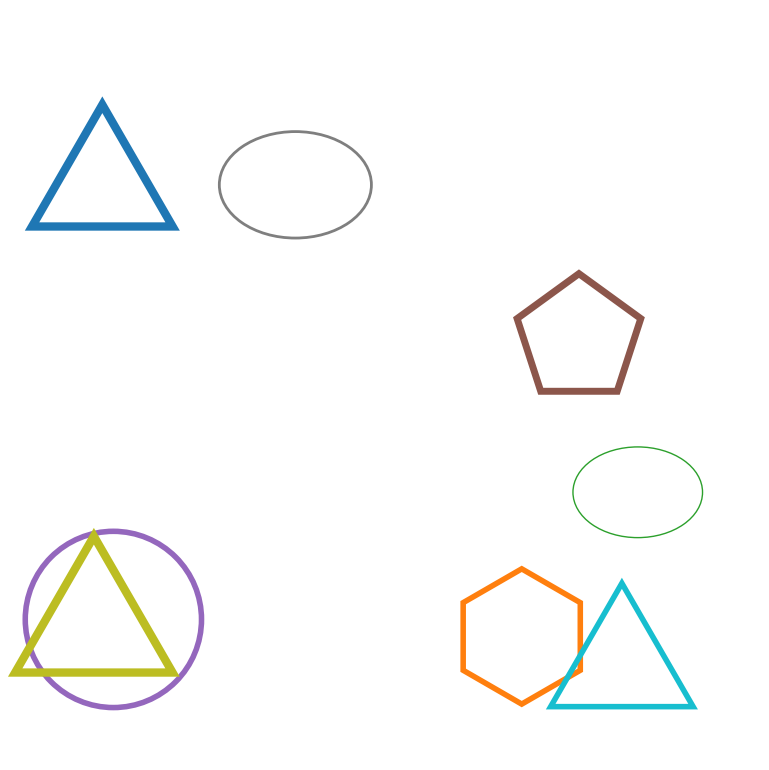[{"shape": "triangle", "thickness": 3, "radius": 0.53, "center": [0.133, 0.759]}, {"shape": "hexagon", "thickness": 2, "radius": 0.44, "center": [0.678, 0.173]}, {"shape": "oval", "thickness": 0.5, "radius": 0.42, "center": [0.828, 0.361]}, {"shape": "circle", "thickness": 2, "radius": 0.57, "center": [0.147, 0.196]}, {"shape": "pentagon", "thickness": 2.5, "radius": 0.42, "center": [0.752, 0.56]}, {"shape": "oval", "thickness": 1, "radius": 0.49, "center": [0.384, 0.76]}, {"shape": "triangle", "thickness": 3, "radius": 0.59, "center": [0.122, 0.186]}, {"shape": "triangle", "thickness": 2, "radius": 0.53, "center": [0.808, 0.136]}]